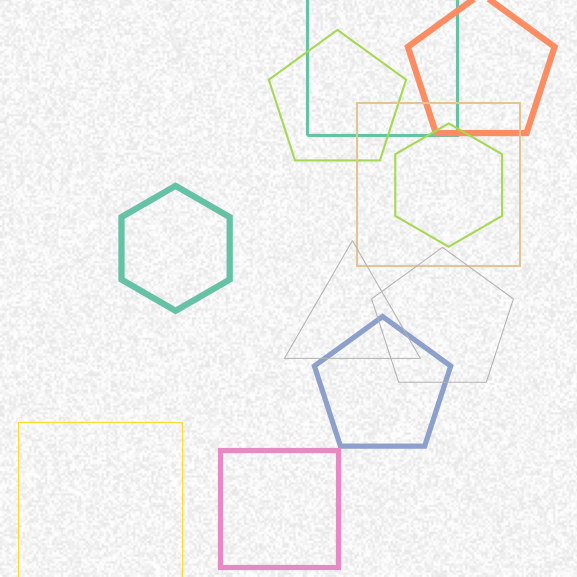[{"shape": "hexagon", "thickness": 3, "radius": 0.54, "center": [0.304, 0.569]}, {"shape": "square", "thickness": 1.5, "radius": 0.65, "center": [0.662, 0.895]}, {"shape": "pentagon", "thickness": 3, "radius": 0.67, "center": [0.833, 0.877]}, {"shape": "pentagon", "thickness": 2.5, "radius": 0.62, "center": [0.662, 0.327]}, {"shape": "square", "thickness": 2.5, "radius": 0.51, "center": [0.483, 0.118]}, {"shape": "pentagon", "thickness": 1, "radius": 0.62, "center": [0.584, 0.822]}, {"shape": "hexagon", "thickness": 1, "radius": 0.53, "center": [0.777, 0.679]}, {"shape": "square", "thickness": 0.5, "radius": 0.71, "center": [0.174, 0.126]}, {"shape": "square", "thickness": 1, "radius": 0.7, "center": [0.76, 0.679]}, {"shape": "triangle", "thickness": 0.5, "radius": 0.68, "center": [0.61, 0.447]}, {"shape": "pentagon", "thickness": 0.5, "radius": 0.65, "center": [0.766, 0.442]}]